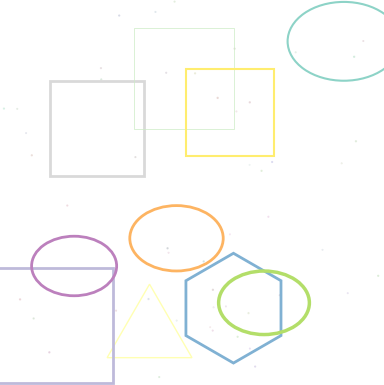[{"shape": "oval", "thickness": 1.5, "radius": 0.73, "center": [0.893, 0.893]}, {"shape": "triangle", "thickness": 1, "radius": 0.64, "center": [0.388, 0.135]}, {"shape": "square", "thickness": 2, "radius": 0.74, "center": [0.145, 0.154]}, {"shape": "hexagon", "thickness": 2, "radius": 0.71, "center": [0.606, 0.2]}, {"shape": "oval", "thickness": 2, "radius": 0.61, "center": [0.458, 0.381]}, {"shape": "oval", "thickness": 2.5, "radius": 0.59, "center": [0.686, 0.214]}, {"shape": "square", "thickness": 2, "radius": 0.61, "center": [0.252, 0.665]}, {"shape": "oval", "thickness": 2, "radius": 0.55, "center": [0.193, 0.309]}, {"shape": "square", "thickness": 0.5, "radius": 0.65, "center": [0.478, 0.796]}, {"shape": "square", "thickness": 1.5, "radius": 0.57, "center": [0.598, 0.707]}]